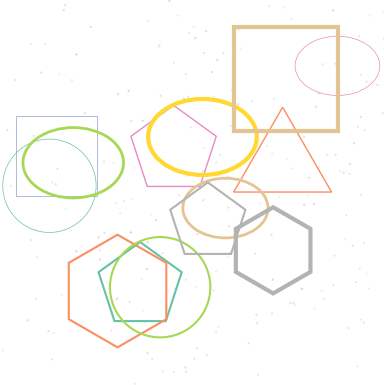[{"shape": "pentagon", "thickness": 1.5, "radius": 0.57, "center": [0.364, 0.258]}, {"shape": "circle", "thickness": 0.5, "radius": 0.61, "center": [0.128, 0.518]}, {"shape": "triangle", "thickness": 1, "radius": 0.73, "center": [0.734, 0.575]}, {"shape": "hexagon", "thickness": 1.5, "radius": 0.73, "center": [0.305, 0.244]}, {"shape": "square", "thickness": 0.5, "radius": 0.52, "center": [0.147, 0.595]}, {"shape": "oval", "thickness": 0.5, "radius": 0.55, "center": [0.876, 0.829]}, {"shape": "pentagon", "thickness": 1, "radius": 0.58, "center": [0.451, 0.61]}, {"shape": "circle", "thickness": 1.5, "radius": 0.65, "center": [0.416, 0.254]}, {"shape": "oval", "thickness": 2, "radius": 0.65, "center": [0.19, 0.577]}, {"shape": "oval", "thickness": 3, "radius": 0.71, "center": [0.526, 0.644]}, {"shape": "oval", "thickness": 2, "radius": 0.55, "center": [0.586, 0.46]}, {"shape": "square", "thickness": 3, "radius": 0.68, "center": [0.742, 0.795]}, {"shape": "pentagon", "thickness": 1.5, "radius": 0.51, "center": [0.54, 0.423]}, {"shape": "hexagon", "thickness": 3, "radius": 0.56, "center": [0.709, 0.35]}]